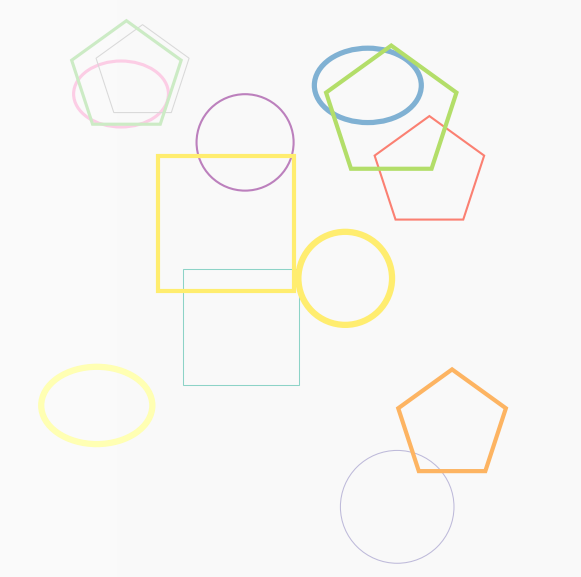[{"shape": "square", "thickness": 0.5, "radius": 0.5, "center": [0.415, 0.433]}, {"shape": "oval", "thickness": 3, "radius": 0.48, "center": [0.167, 0.297]}, {"shape": "circle", "thickness": 0.5, "radius": 0.49, "center": [0.683, 0.121]}, {"shape": "pentagon", "thickness": 1, "radius": 0.5, "center": [0.739, 0.699]}, {"shape": "oval", "thickness": 2.5, "radius": 0.46, "center": [0.633, 0.851]}, {"shape": "pentagon", "thickness": 2, "radius": 0.49, "center": [0.778, 0.262]}, {"shape": "pentagon", "thickness": 2, "radius": 0.59, "center": [0.673, 0.802]}, {"shape": "oval", "thickness": 1.5, "radius": 0.41, "center": [0.208, 0.836]}, {"shape": "pentagon", "thickness": 0.5, "radius": 0.42, "center": [0.245, 0.872]}, {"shape": "circle", "thickness": 1, "radius": 0.42, "center": [0.422, 0.753]}, {"shape": "pentagon", "thickness": 1.5, "radius": 0.5, "center": [0.217, 0.864]}, {"shape": "circle", "thickness": 3, "radius": 0.4, "center": [0.594, 0.517]}, {"shape": "square", "thickness": 2, "radius": 0.59, "center": [0.389, 0.612]}]